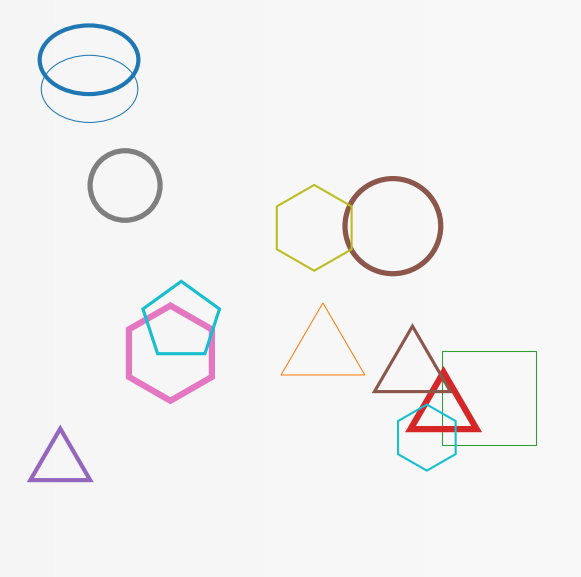[{"shape": "oval", "thickness": 0.5, "radius": 0.42, "center": [0.154, 0.845]}, {"shape": "oval", "thickness": 2, "radius": 0.42, "center": [0.153, 0.896]}, {"shape": "triangle", "thickness": 0.5, "radius": 0.42, "center": [0.556, 0.391]}, {"shape": "square", "thickness": 0.5, "radius": 0.41, "center": [0.841, 0.31]}, {"shape": "triangle", "thickness": 3, "radius": 0.33, "center": [0.763, 0.289]}, {"shape": "triangle", "thickness": 2, "radius": 0.3, "center": [0.104, 0.197]}, {"shape": "circle", "thickness": 2.5, "radius": 0.41, "center": [0.676, 0.608]}, {"shape": "triangle", "thickness": 1.5, "radius": 0.38, "center": [0.71, 0.359]}, {"shape": "hexagon", "thickness": 3, "radius": 0.41, "center": [0.293, 0.388]}, {"shape": "circle", "thickness": 2.5, "radius": 0.3, "center": [0.215, 0.678]}, {"shape": "hexagon", "thickness": 1, "radius": 0.37, "center": [0.541, 0.605]}, {"shape": "hexagon", "thickness": 1, "radius": 0.29, "center": [0.734, 0.241]}, {"shape": "pentagon", "thickness": 1.5, "radius": 0.35, "center": [0.312, 0.443]}]